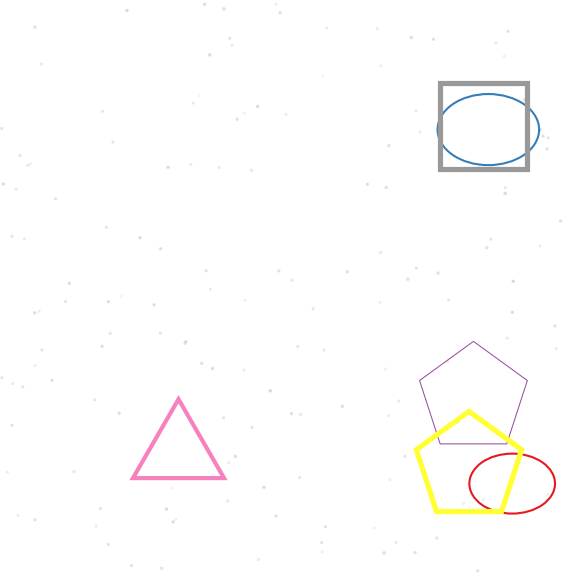[{"shape": "oval", "thickness": 1, "radius": 0.37, "center": [0.887, 0.162]}, {"shape": "oval", "thickness": 1, "radius": 0.44, "center": [0.846, 0.775]}, {"shape": "pentagon", "thickness": 0.5, "radius": 0.49, "center": [0.82, 0.31]}, {"shape": "pentagon", "thickness": 2.5, "radius": 0.48, "center": [0.812, 0.191]}, {"shape": "triangle", "thickness": 2, "radius": 0.46, "center": [0.309, 0.217]}, {"shape": "square", "thickness": 2.5, "radius": 0.37, "center": [0.837, 0.781]}]